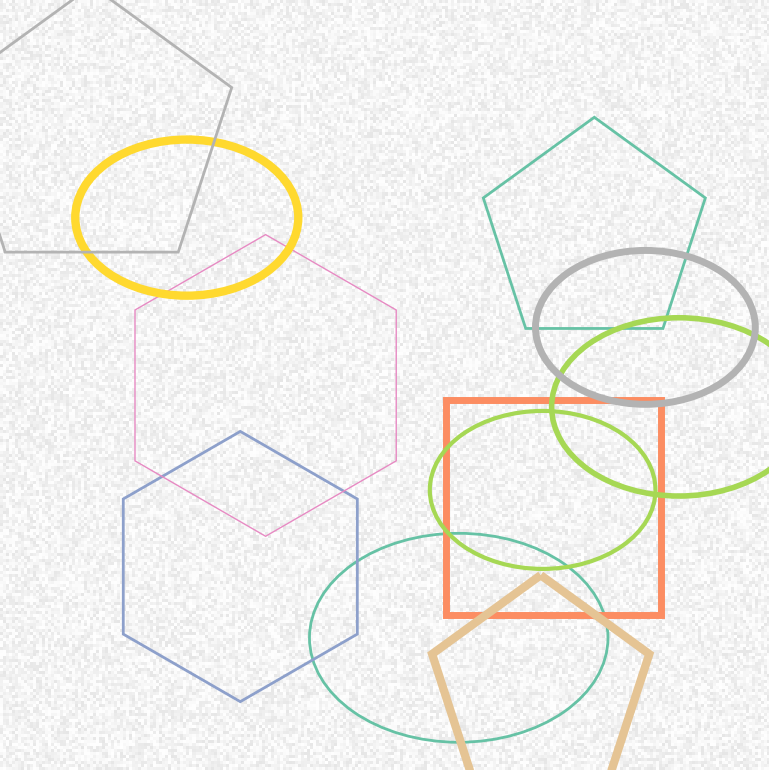[{"shape": "oval", "thickness": 1, "radius": 0.97, "center": [0.596, 0.172]}, {"shape": "pentagon", "thickness": 1, "radius": 0.76, "center": [0.772, 0.696]}, {"shape": "square", "thickness": 2.5, "radius": 0.7, "center": [0.719, 0.341]}, {"shape": "hexagon", "thickness": 1, "radius": 0.88, "center": [0.312, 0.264]}, {"shape": "hexagon", "thickness": 0.5, "radius": 0.98, "center": [0.345, 0.499]}, {"shape": "oval", "thickness": 2, "radius": 0.83, "center": [0.882, 0.472]}, {"shape": "oval", "thickness": 1.5, "radius": 0.73, "center": [0.705, 0.364]}, {"shape": "oval", "thickness": 3, "radius": 0.72, "center": [0.243, 0.717]}, {"shape": "pentagon", "thickness": 3, "radius": 0.74, "center": [0.702, 0.105]}, {"shape": "pentagon", "thickness": 1, "radius": 0.96, "center": [0.119, 0.827]}, {"shape": "oval", "thickness": 2.5, "radius": 0.71, "center": [0.838, 0.575]}]